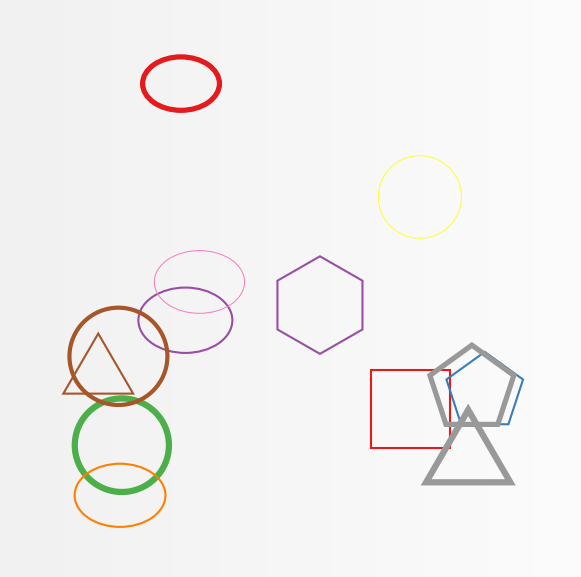[{"shape": "oval", "thickness": 2.5, "radius": 0.33, "center": [0.311, 0.854]}, {"shape": "square", "thickness": 1, "radius": 0.34, "center": [0.707, 0.291]}, {"shape": "pentagon", "thickness": 1, "radius": 0.35, "center": [0.834, 0.321]}, {"shape": "circle", "thickness": 3, "radius": 0.4, "center": [0.21, 0.228]}, {"shape": "oval", "thickness": 1, "radius": 0.4, "center": [0.319, 0.445]}, {"shape": "hexagon", "thickness": 1, "radius": 0.42, "center": [0.55, 0.471]}, {"shape": "oval", "thickness": 1, "radius": 0.39, "center": [0.207, 0.141]}, {"shape": "circle", "thickness": 0.5, "radius": 0.36, "center": [0.722, 0.658]}, {"shape": "circle", "thickness": 2, "radius": 0.42, "center": [0.204, 0.382]}, {"shape": "triangle", "thickness": 1, "radius": 0.35, "center": [0.169, 0.352]}, {"shape": "oval", "thickness": 0.5, "radius": 0.39, "center": [0.343, 0.511]}, {"shape": "pentagon", "thickness": 2.5, "radius": 0.38, "center": [0.812, 0.326]}, {"shape": "triangle", "thickness": 3, "radius": 0.42, "center": [0.806, 0.206]}]